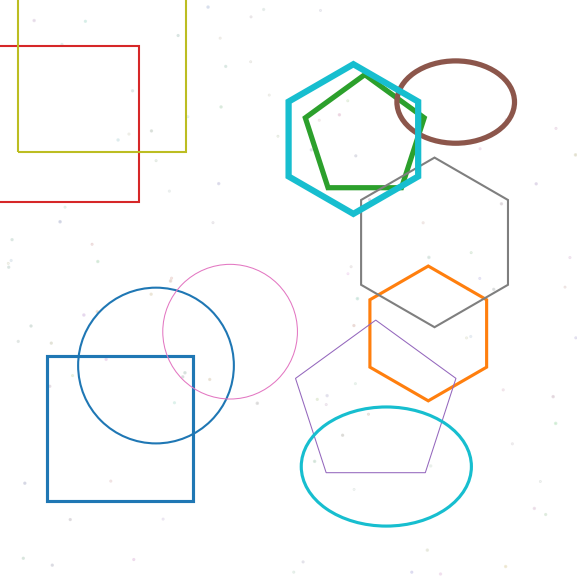[{"shape": "square", "thickness": 1.5, "radius": 0.63, "center": [0.208, 0.257]}, {"shape": "circle", "thickness": 1, "radius": 0.67, "center": [0.27, 0.366]}, {"shape": "hexagon", "thickness": 1.5, "radius": 0.58, "center": [0.742, 0.422]}, {"shape": "pentagon", "thickness": 2.5, "radius": 0.54, "center": [0.632, 0.762]}, {"shape": "square", "thickness": 1, "radius": 0.67, "center": [0.105, 0.785]}, {"shape": "pentagon", "thickness": 0.5, "radius": 0.73, "center": [0.651, 0.299]}, {"shape": "oval", "thickness": 2.5, "radius": 0.51, "center": [0.789, 0.822]}, {"shape": "circle", "thickness": 0.5, "radius": 0.58, "center": [0.398, 0.425]}, {"shape": "hexagon", "thickness": 1, "radius": 0.73, "center": [0.752, 0.579]}, {"shape": "square", "thickness": 1, "radius": 0.73, "center": [0.176, 0.882]}, {"shape": "oval", "thickness": 1.5, "radius": 0.74, "center": [0.669, 0.191]}, {"shape": "hexagon", "thickness": 3, "radius": 0.65, "center": [0.612, 0.758]}]